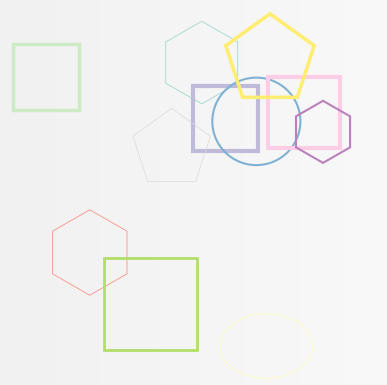[{"shape": "hexagon", "thickness": 0.5, "radius": 0.54, "center": [0.521, 0.837]}, {"shape": "oval", "thickness": 0.5, "radius": 0.6, "center": [0.687, 0.101]}, {"shape": "square", "thickness": 3, "radius": 0.42, "center": [0.582, 0.692]}, {"shape": "hexagon", "thickness": 0.5, "radius": 0.55, "center": [0.232, 0.344]}, {"shape": "circle", "thickness": 1.5, "radius": 0.57, "center": [0.662, 0.685]}, {"shape": "square", "thickness": 2, "radius": 0.6, "center": [0.388, 0.21]}, {"shape": "square", "thickness": 3, "radius": 0.46, "center": [0.784, 0.708]}, {"shape": "pentagon", "thickness": 0.5, "radius": 0.53, "center": [0.443, 0.614]}, {"shape": "hexagon", "thickness": 1.5, "radius": 0.4, "center": [0.834, 0.658]}, {"shape": "square", "thickness": 2.5, "radius": 0.43, "center": [0.118, 0.8]}, {"shape": "pentagon", "thickness": 2.5, "radius": 0.6, "center": [0.697, 0.844]}]